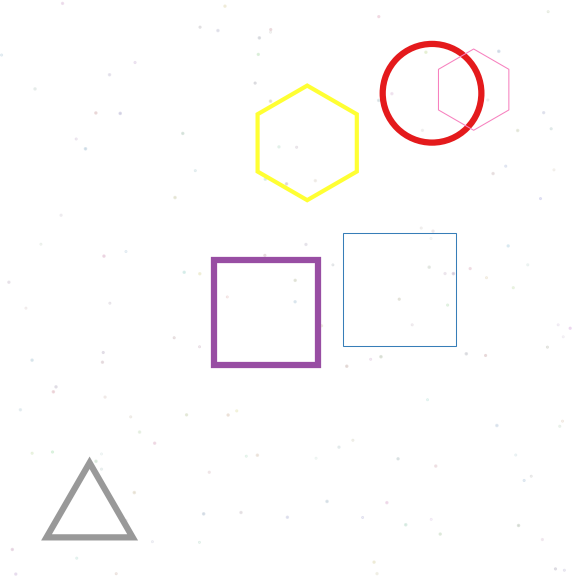[{"shape": "circle", "thickness": 3, "radius": 0.43, "center": [0.748, 0.838]}, {"shape": "square", "thickness": 0.5, "radius": 0.49, "center": [0.691, 0.498]}, {"shape": "square", "thickness": 3, "radius": 0.45, "center": [0.461, 0.458]}, {"shape": "hexagon", "thickness": 2, "radius": 0.5, "center": [0.532, 0.752]}, {"shape": "hexagon", "thickness": 0.5, "radius": 0.35, "center": [0.82, 0.844]}, {"shape": "triangle", "thickness": 3, "radius": 0.43, "center": [0.155, 0.112]}]